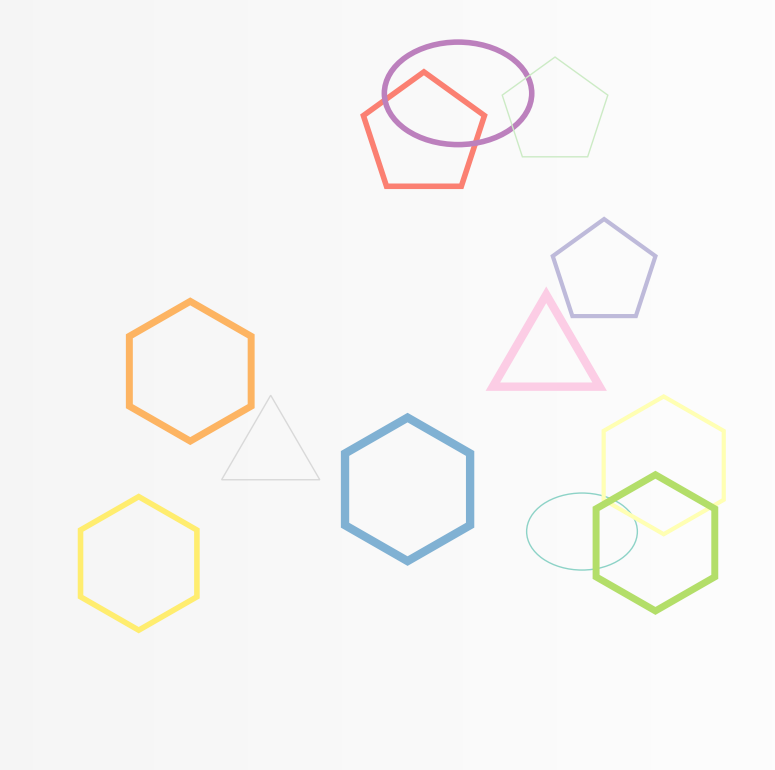[{"shape": "oval", "thickness": 0.5, "radius": 0.36, "center": [0.751, 0.31]}, {"shape": "hexagon", "thickness": 1.5, "radius": 0.45, "center": [0.856, 0.396]}, {"shape": "pentagon", "thickness": 1.5, "radius": 0.35, "center": [0.779, 0.646]}, {"shape": "pentagon", "thickness": 2, "radius": 0.41, "center": [0.547, 0.825]}, {"shape": "hexagon", "thickness": 3, "radius": 0.47, "center": [0.526, 0.364]}, {"shape": "hexagon", "thickness": 2.5, "radius": 0.45, "center": [0.245, 0.518]}, {"shape": "hexagon", "thickness": 2.5, "radius": 0.44, "center": [0.846, 0.295]}, {"shape": "triangle", "thickness": 3, "radius": 0.4, "center": [0.705, 0.538]}, {"shape": "triangle", "thickness": 0.5, "radius": 0.37, "center": [0.349, 0.414]}, {"shape": "oval", "thickness": 2, "radius": 0.48, "center": [0.591, 0.879]}, {"shape": "pentagon", "thickness": 0.5, "radius": 0.36, "center": [0.716, 0.854]}, {"shape": "hexagon", "thickness": 2, "radius": 0.43, "center": [0.179, 0.268]}]